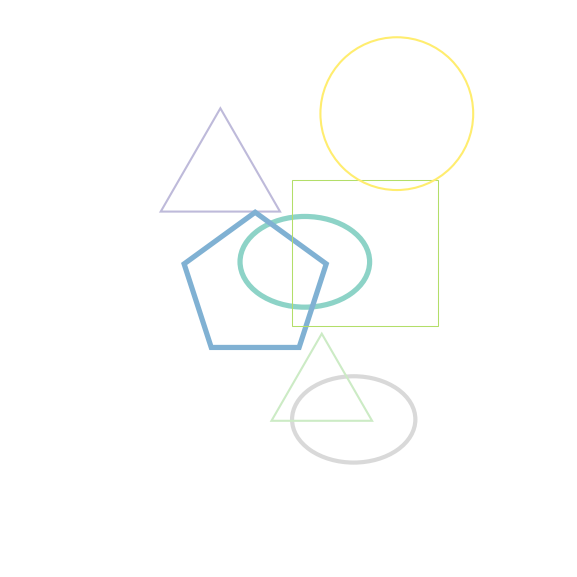[{"shape": "oval", "thickness": 2.5, "radius": 0.56, "center": [0.528, 0.546]}, {"shape": "triangle", "thickness": 1, "radius": 0.6, "center": [0.382, 0.692]}, {"shape": "pentagon", "thickness": 2.5, "radius": 0.65, "center": [0.442, 0.502]}, {"shape": "square", "thickness": 0.5, "radius": 0.63, "center": [0.633, 0.56]}, {"shape": "oval", "thickness": 2, "radius": 0.53, "center": [0.612, 0.273]}, {"shape": "triangle", "thickness": 1, "radius": 0.5, "center": [0.557, 0.321]}, {"shape": "circle", "thickness": 1, "radius": 0.66, "center": [0.687, 0.802]}]